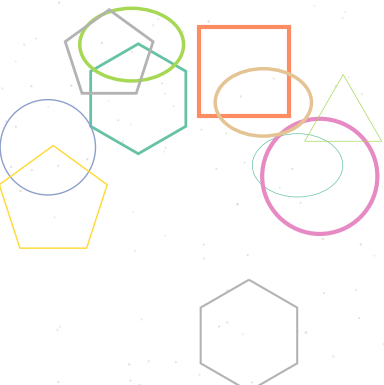[{"shape": "hexagon", "thickness": 2, "radius": 0.71, "center": [0.359, 0.743]}, {"shape": "oval", "thickness": 0.5, "radius": 0.59, "center": [0.773, 0.571]}, {"shape": "square", "thickness": 3, "radius": 0.58, "center": [0.634, 0.814]}, {"shape": "circle", "thickness": 1, "radius": 0.62, "center": [0.124, 0.617]}, {"shape": "circle", "thickness": 3, "radius": 0.75, "center": [0.831, 0.542]}, {"shape": "triangle", "thickness": 0.5, "radius": 0.58, "center": [0.891, 0.691]}, {"shape": "oval", "thickness": 2.5, "radius": 0.67, "center": [0.342, 0.884]}, {"shape": "pentagon", "thickness": 1, "radius": 0.74, "center": [0.138, 0.475]}, {"shape": "oval", "thickness": 2.5, "radius": 0.63, "center": [0.684, 0.734]}, {"shape": "pentagon", "thickness": 2, "radius": 0.6, "center": [0.284, 0.855]}, {"shape": "hexagon", "thickness": 1.5, "radius": 0.72, "center": [0.647, 0.129]}]